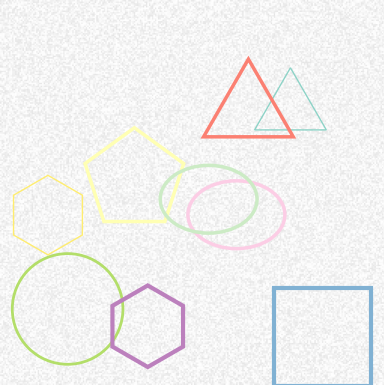[{"shape": "triangle", "thickness": 1, "radius": 0.54, "center": [0.754, 0.716]}, {"shape": "pentagon", "thickness": 2.5, "radius": 0.67, "center": [0.349, 0.534]}, {"shape": "triangle", "thickness": 2.5, "radius": 0.67, "center": [0.645, 0.712]}, {"shape": "square", "thickness": 3, "radius": 0.64, "center": [0.838, 0.125]}, {"shape": "circle", "thickness": 2, "radius": 0.72, "center": [0.176, 0.198]}, {"shape": "oval", "thickness": 2.5, "radius": 0.63, "center": [0.614, 0.442]}, {"shape": "hexagon", "thickness": 3, "radius": 0.53, "center": [0.384, 0.153]}, {"shape": "oval", "thickness": 2.5, "radius": 0.63, "center": [0.542, 0.483]}, {"shape": "hexagon", "thickness": 1, "radius": 0.52, "center": [0.125, 0.441]}]